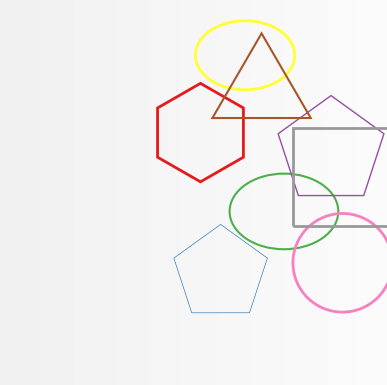[{"shape": "hexagon", "thickness": 2, "radius": 0.64, "center": [0.517, 0.656]}, {"shape": "pentagon", "thickness": 0.5, "radius": 0.63, "center": [0.569, 0.29]}, {"shape": "oval", "thickness": 1.5, "radius": 0.7, "center": [0.733, 0.451]}, {"shape": "pentagon", "thickness": 1, "radius": 0.72, "center": [0.854, 0.608]}, {"shape": "oval", "thickness": 2, "radius": 0.64, "center": [0.632, 0.856]}, {"shape": "triangle", "thickness": 1.5, "radius": 0.73, "center": [0.675, 0.767]}, {"shape": "circle", "thickness": 2, "radius": 0.64, "center": [0.884, 0.317]}, {"shape": "square", "thickness": 2, "radius": 0.64, "center": [0.883, 0.54]}]